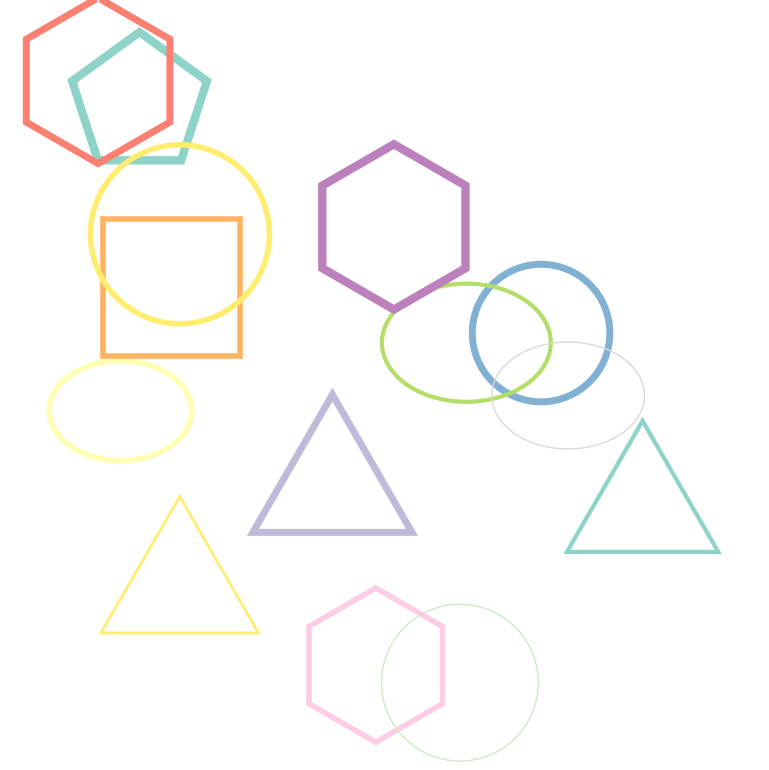[{"shape": "pentagon", "thickness": 3, "radius": 0.46, "center": [0.181, 0.866]}, {"shape": "triangle", "thickness": 1.5, "radius": 0.57, "center": [0.835, 0.34]}, {"shape": "oval", "thickness": 2, "radius": 0.46, "center": [0.156, 0.467]}, {"shape": "triangle", "thickness": 2.5, "radius": 0.6, "center": [0.432, 0.368]}, {"shape": "hexagon", "thickness": 2.5, "radius": 0.54, "center": [0.127, 0.895]}, {"shape": "circle", "thickness": 2.5, "radius": 0.45, "center": [0.703, 0.567]}, {"shape": "square", "thickness": 2, "radius": 0.45, "center": [0.222, 0.626]}, {"shape": "oval", "thickness": 1.5, "radius": 0.55, "center": [0.606, 0.555]}, {"shape": "hexagon", "thickness": 2, "radius": 0.5, "center": [0.488, 0.136]}, {"shape": "oval", "thickness": 0.5, "radius": 0.5, "center": [0.738, 0.486]}, {"shape": "hexagon", "thickness": 3, "radius": 0.54, "center": [0.512, 0.705]}, {"shape": "circle", "thickness": 0.5, "radius": 0.51, "center": [0.597, 0.113]}, {"shape": "triangle", "thickness": 1, "radius": 0.59, "center": [0.233, 0.237]}, {"shape": "circle", "thickness": 2, "radius": 0.58, "center": [0.234, 0.696]}]